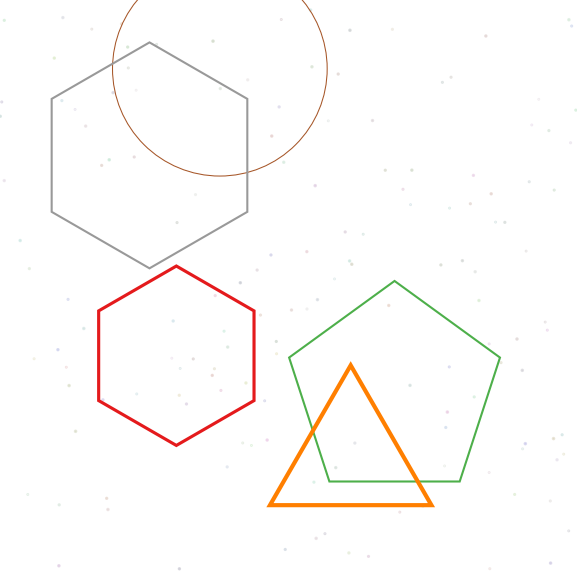[{"shape": "hexagon", "thickness": 1.5, "radius": 0.78, "center": [0.305, 0.383]}, {"shape": "pentagon", "thickness": 1, "radius": 0.96, "center": [0.683, 0.321]}, {"shape": "triangle", "thickness": 2, "radius": 0.81, "center": [0.607, 0.205]}, {"shape": "circle", "thickness": 0.5, "radius": 0.93, "center": [0.381, 0.88]}, {"shape": "hexagon", "thickness": 1, "radius": 0.98, "center": [0.259, 0.73]}]